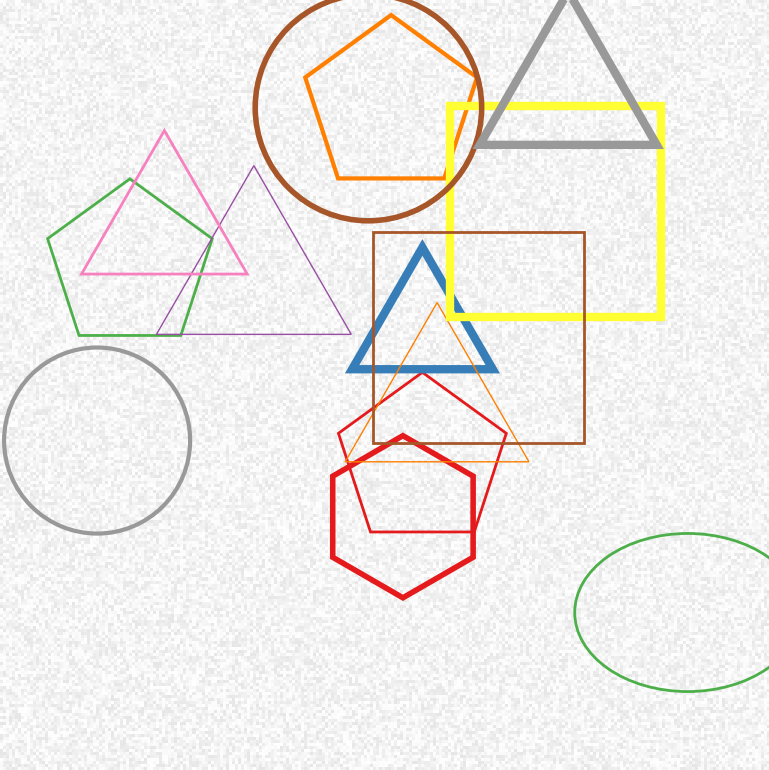[{"shape": "hexagon", "thickness": 2, "radius": 0.53, "center": [0.523, 0.329]}, {"shape": "pentagon", "thickness": 1, "radius": 0.57, "center": [0.549, 0.402]}, {"shape": "triangle", "thickness": 3, "radius": 0.53, "center": [0.549, 0.573]}, {"shape": "pentagon", "thickness": 1, "radius": 0.56, "center": [0.169, 0.655]}, {"shape": "oval", "thickness": 1, "radius": 0.73, "center": [0.893, 0.205]}, {"shape": "triangle", "thickness": 0.5, "radius": 0.73, "center": [0.33, 0.639]}, {"shape": "triangle", "thickness": 0.5, "radius": 0.69, "center": [0.568, 0.469]}, {"shape": "pentagon", "thickness": 1.5, "radius": 0.59, "center": [0.508, 0.863]}, {"shape": "square", "thickness": 3, "radius": 0.68, "center": [0.722, 0.726]}, {"shape": "square", "thickness": 1, "radius": 0.69, "center": [0.621, 0.561]}, {"shape": "circle", "thickness": 2, "radius": 0.74, "center": [0.478, 0.86]}, {"shape": "triangle", "thickness": 1, "radius": 0.62, "center": [0.213, 0.706]}, {"shape": "triangle", "thickness": 3, "radius": 0.66, "center": [0.738, 0.878]}, {"shape": "circle", "thickness": 1.5, "radius": 0.6, "center": [0.126, 0.428]}]